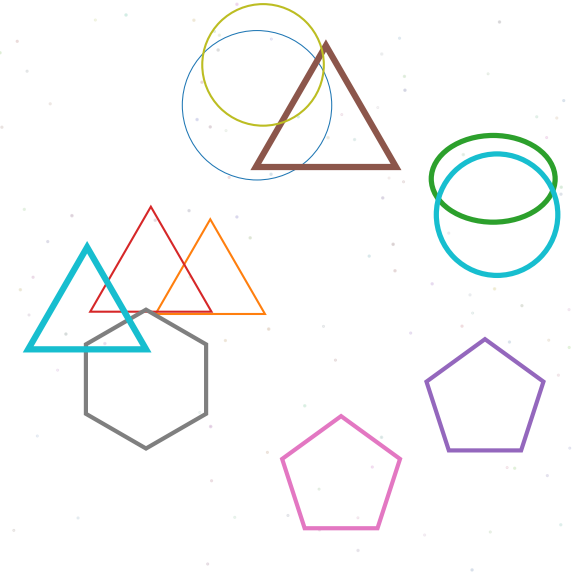[{"shape": "circle", "thickness": 0.5, "radius": 0.65, "center": [0.445, 0.817]}, {"shape": "triangle", "thickness": 1, "radius": 0.55, "center": [0.364, 0.51]}, {"shape": "oval", "thickness": 2.5, "radius": 0.54, "center": [0.854, 0.689]}, {"shape": "triangle", "thickness": 1, "radius": 0.61, "center": [0.261, 0.52]}, {"shape": "pentagon", "thickness": 2, "radius": 0.53, "center": [0.84, 0.305]}, {"shape": "triangle", "thickness": 3, "radius": 0.7, "center": [0.564, 0.78]}, {"shape": "pentagon", "thickness": 2, "radius": 0.54, "center": [0.591, 0.171]}, {"shape": "hexagon", "thickness": 2, "radius": 0.6, "center": [0.253, 0.343]}, {"shape": "circle", "thickness": 1, "radius": 0.53, "center": [0.455, 0.887]}, {"shape": "circle", "thickness": 2.5, "radius": 0.53, "center": [0.861, 0.627]}, {"shape": "triangle", "thickness": 3, "radius": 0.59, "center": [0.151, 0.453]}]